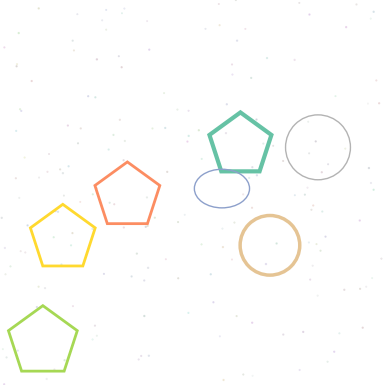[{"shape": "pentagon", "thickness": 3, "radius": 0.42, "center": [0.624, 0.623]}, {"shape": "pentagon", "thickness": 2, "radius": 0.44, "center": [0.331, 0.491]}, {"shape": "oval", "thickness": 1, "radius": 0.36, "center": [0.576, 0.51]}, {"shape": "pentagon", "thickness": 2, "radius": 0.47, "center": [0.111, 0.112]}, {"shape": "pentagon", "thickness": 2, "radius": 0.44, "center": [0.163, 0.381]}, {"shape": "circle", "thickness": 2.5, "radius": 0.39, "center": [0.701, 0.363]}, {"shape": "circle", "thickness": 1, "radius": 0.42, "center": [0.826, 0.617]}]